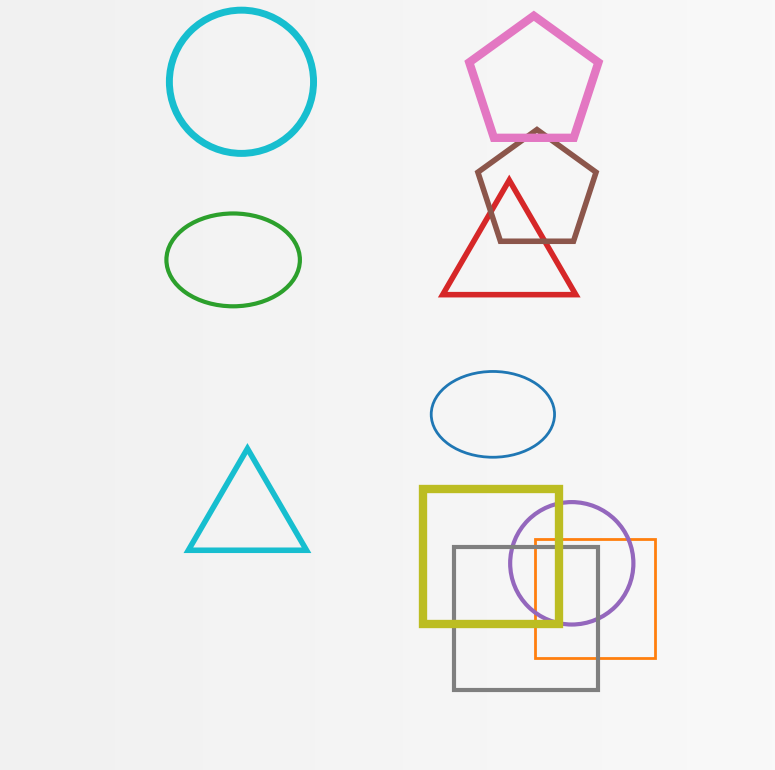[{"shape": "oval", "thickness": 1, "radius": 0.4, "center": [0.636, 0.462]}, {"shape": "square", "thickness": 1, "radius": 0.39, "center": [0.768, 0.223]}, {"shape": "oval", "thickness": 1.5, "radius": 0.43, "center": [0.301, 0.662]}, {"shape": "triangle", "thickness": 2, "radius": 0.5, "center": [0.657, 0.667]}, {"shape": "circle", "thickness": 1.5, "radius": 0.4, "center": [0.738, 0.268]}, {"shape": "pentagon", "thickness": 2, "radius": 0.4, "center": [0.693, 0.752]}, {"shape": "pentagon", "thickness": 3, "radius": 0.44, "center": [0.689, 0.892]}, {"shape": "square", "thickness": 1.5, "radius": 0.47, "center": [0.678, 0.196]}, {"shape": "square", "thickness": 3, "radius": 0.44, "center": [0.634, 0.277]}, {"shape": "triangle", "thickness": 2, "radius": 0.44, "center": [0.319, 0.329]}, {"shape": "circle", "thickness": 2.5, "radius": 0.47, "center": [0.312, 0.894]}]